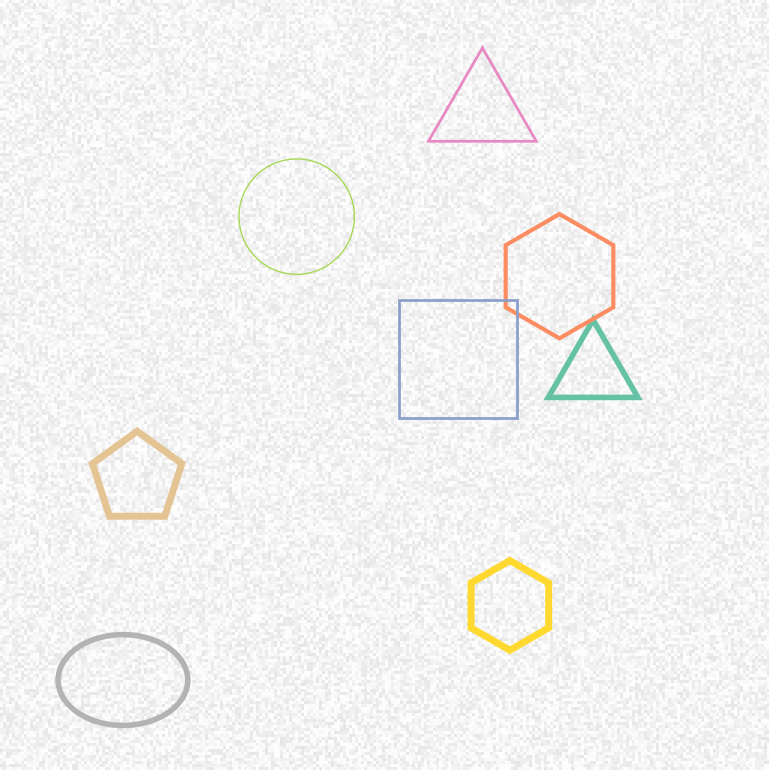[{"shape": "triangle", "thickness": 2, "radius": 0.34, "center": [0.77, 0.517]}, {"shape": "hexagon", "thickness": 1.5, "radius": 0.4, "center": [0.727, 0.641]}, {"shape": "square", "thickness": 1, "radius": 0.38, "center": [0.595, 0.534]}, {"shape": "triangle", "thickness": 1, "radius": 0.4, "center": [0.626, 0.857]}, {"shape": "circle", "thickness": 0.5, "radius": 0.37, "center": [0.385, 0.719]}, {"shape": "hexagon", "thickness": 2.5, "radius": 0.29, "center": [0.662, 0.214]}, {"shape": "pentagon", "thickness": 2.5, "radius": 0.31, "center": [0.178, 0.379]}, {"shape": "oval", "thickness": 2, "radius": 0.42, "center": [0.16, 0.117]}]